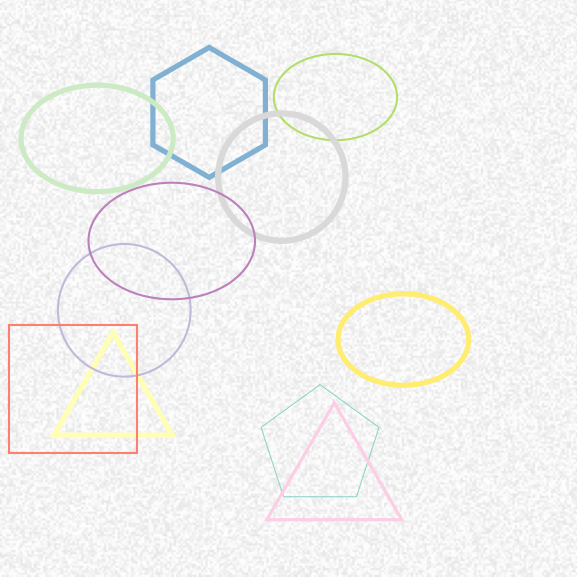[{"shape": "pentagon", "thickness": 0.5, "radius": 0.54, "center": [0.554, 0.226]}, {"shape": "triangle", "thickness": 2.5, "radius": 0.59, "center": [0.196, 0.305]}, {"shape": "circle", "thickness": 1, "radius": 0.57, "center": [0.215, 0.462]}, {"shape": "square", "thickness": 1, "radius": 0.55, "center": [0.126, 0.326]}, {"shape": "hexagon", "thickness": 2.5, "radius": 0.56, "center": [0.362, 0.804]}, {"shape": "oval", "thickness": 1, "radius": 0.53, "center": [0.581, 0.831]}, {"shape": "triangle", "thickness": 1.5, "radius": 0.67, "center": [0.579, 0.167]}, {"shape": "circle", "thickness": 3, "radius": 0.55, "center": [0.488, 0.692]}, {"shape": "oval", "thickness": 1, "radius": 0.72, "center": [0.297, 0.582]}, {"shape": "oval", "thickness": 2.5, "radius": 0.66, "center": [0.168, 0.76]}, {"shape": "oval", "thickness": 2.5, "radius": 0.57, "center": [0.698, 0.411]}]